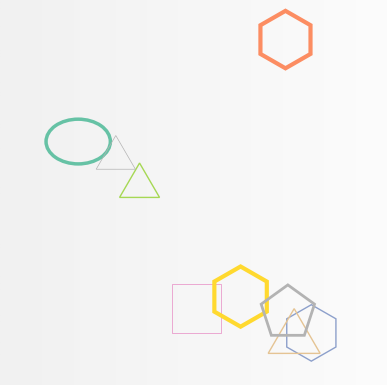[{"shape": "oval", "thickness": 2.5, "radius": 0.41, "center": [0.202, 0.632]}, {"shape": "hexagon", "thickness": 3, "radius": 0.37, "center": [0.737, 0.897]}, {"shape": "hexagon", "thickness": 1, "radius": 0.37, "center": [0.803, 0.135]}, {"shape": "square", "thickness": 0.5, "radius": 0.32, "center": [0.507, 0.198]}, {"shape": "triangle", "thickness": 1, "radius": 0.3, "center": [0.36, 0.517]}, {"shape": "hexagon", "thickness": 3, "radius": 0.39, "center": [0.621, 0.23]}, {"shape": "triangle", "thickness": 1, "radius": 0.39, "center": [0.759, 0.121]}, {"shape": "pentagon", "thickness": 2, "radius": 0.36, "center": [0.743, 0.188]}, {"shape": "triangle", "thickness": 0.5, "radius": 0.29, "center": [0.299, 0.59]}]